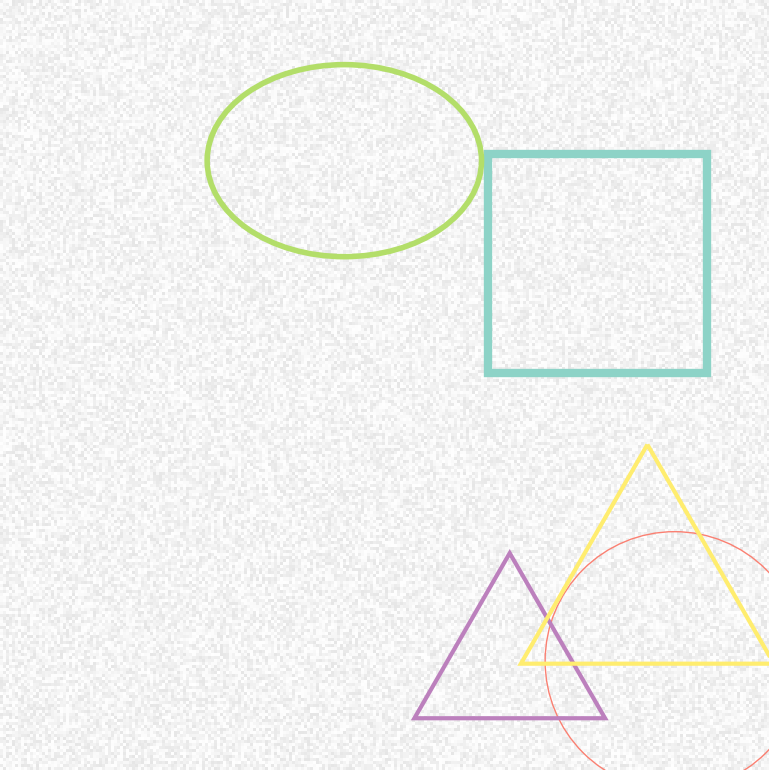[{"shape": "square", "thickness": 3, "radius": 0.71, "center": [0.776, 0.658]}, {"shape": "circle", "thickness": 0.5, "radius": 0.84, "center": [0.876, 0.141]}, {"shape": "oval", "thickness": 2, "radius": 0.89, "center": [0.447, 0.791]}, {"shape": "triangle", "thickness": 1.5, "radius": 0.71, "center": [0.662, 0.139]}, {"shape": "triangle", "thickness": 1.5, "radius": 0.95, "center": [0.841, 0.233]}]